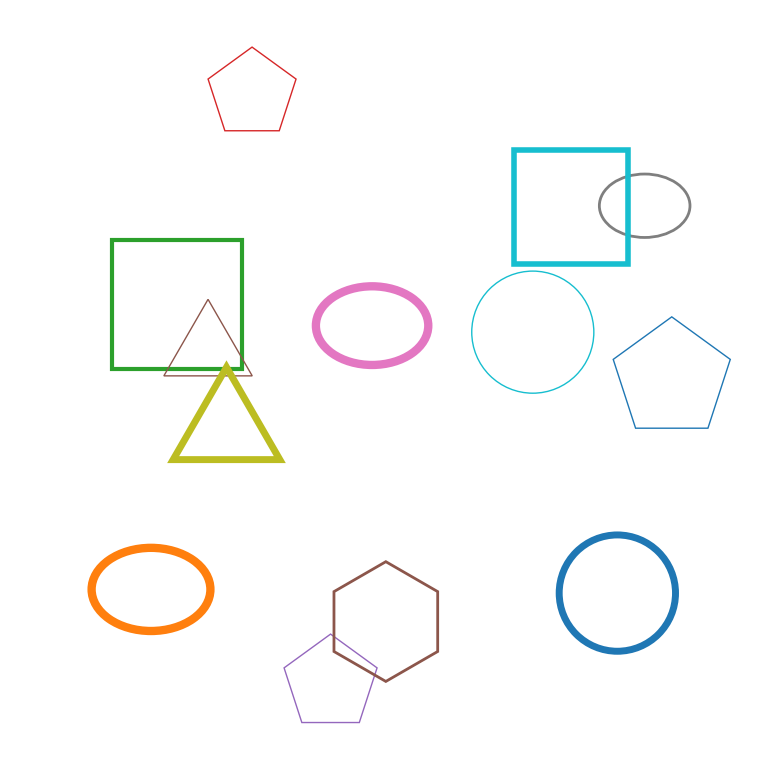[{"shape": "pentagon", "thickness": 0.5, "radius": 0.4, "center": [0.872, 0.509]}, {"shape": "circle", "thickness": 2.5, "radius": 0.38, "center": [0.802, 0.23]}, {"shape": "oval", "thickness": 3, "radius": 0.39, "center": [0.196, 0.235]}, {"shape": "square", "thickness": 1.5, "radius": 0.42, "center": [0.23, 0.604]}, {"shape": "pentagon", "thickness": 0.5, "radius": 0.3, "center": [0.327, 0.879]}, {"shape": "pentagon", "thickness": 0.5, "radius": 0.32, "center": [0.429, 0.113]}, {"shape": "hexagon", "thickness": 1, "radius": 0.39, "center": [0.501, 0.193]}, {"shape": "triangle", "thickness": 0.5, "radius": 0.33, "center": [0.27, 0.545]}, {"shape": "oval", "thickness": 3, "radius": 0.36, "center": [0.483, 0.577]}, {"shape": "oval", "thickness": 1, "radius": 0.29, "center": [0.837, 0.733]}, {"shape": "triangle", "thickness": 2.5, "radius": 0.4, "center": [0.294, 0.443]}, {"shape": "square", "thickness": 2, "radius": 0.37, "center": [0.741, 0.731]}, {"shape": "circle", "thickness": 0.5, "radius": 0.4, "center": [0.692, 0.569]}]